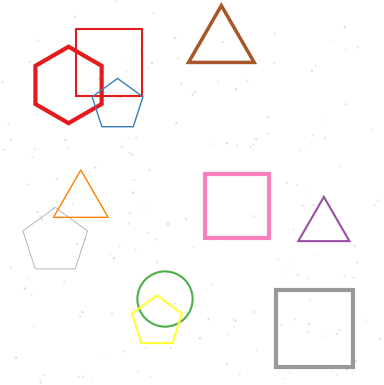[{"shape": "hexagon", "thickness": 3, "radius": 0.5, "center": [0.178, 0.779]}, {"shape": "square", "thickness": 1.5, "radius": 0.43, "center": [0.283, 0.837]}, {"shape": "pentagon", "thickness": 1, "radius": 0.35, "center": [0.305, 0.727]}, {"shape": "circle", "thickness": 1.5, "radius": 0.36, "center": [0.429, 0.223]}, {"shape": "triangle", "thickness": 1.5, "radius": 0.38, "center": [0.841, 0.412]}, {"shape": "triangle", "thickness": 1, "radius": 0.41, "center": [0.21, 0.476]}, {"shape": "pentagon", "thickness": 1.5, "radius": 0.34, "center": [0.408, 0.164]}, {"shape": "triangle", "thickness": 2.5, "radius": 0.49, "center": [0.575, 0.887]}, {"shape": "square", "thickness": 3, "radius": 0.42, "center": [0.615, 0.464]}, {"shape": "pentagon", "thickness": 0.5, "radius": 0.44, "center": [0.143, 0.373]}, {"shape": "square", "thickness": 3, "radius": 0.5, "center": [0.816, 0.147]}]